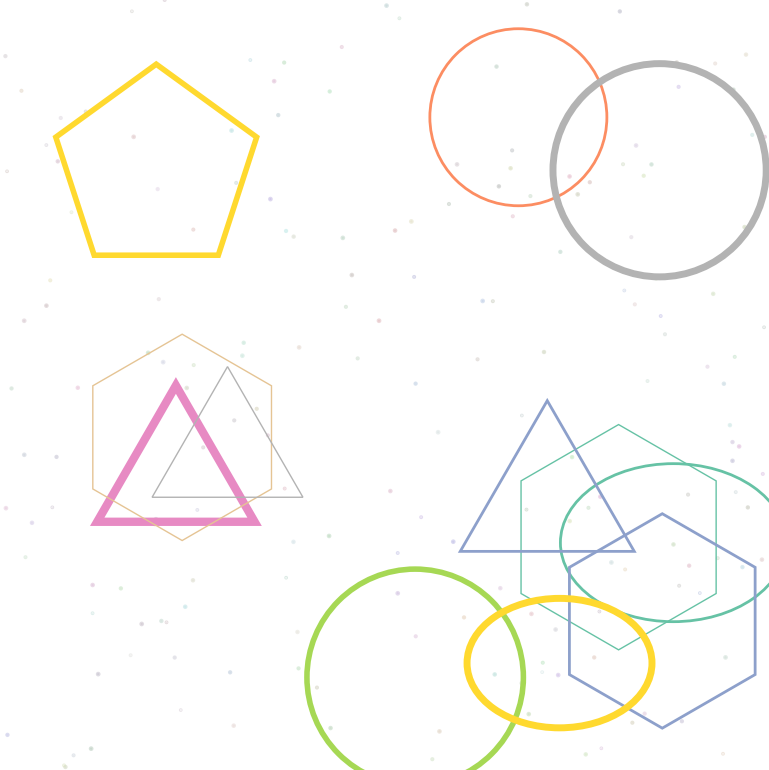[{"shape": "hexagon", "thickness": 0.5, "radius": 0.73, "center": [0.803, 0.302]}, {"shape": "oval", "thickness": 1, "radius": 0.73, "center": [0.874, 0.295]}, {"shape": "circle", "thickness": 1, "radius": 0.57, "center": [0.673, 0.848]}, {"shape": "hexagon", "thickness": 1, "radius": 0.7, "center": [0.86, 0.194]}, {"shape": "triangle", "thickness": 1, "radius": 0.65, "center": [0.711, 0.349]}, {"shape": "triangle", "thickness": 3, "radius": 0.59, "center": [0.228, 0.381]}, {"shape": "circle", "thickness": 2, "radius": 0.7, "center": [0.539, 0.12]}, {"shape": "pentagon", "thickness": 2, "radius": 0.69, "center": [0.203, 0.779]}, {"shape": "oval", "thickness": 2.5, "radius": 0.6, "center": [0.727, 0.139]}, {"shape": "hexagon", "thickness": 0.5, "radius": 0.67, "center": [0.237, 0.432]}, {"shape": "circle", "thickness": 2.5, "radius": 0.69, "center": [0.857, 0.779]}, {"shape": "triangle", "thickness": 0.5, "radius": 0.57, "center": [0.295, 0.411]}]